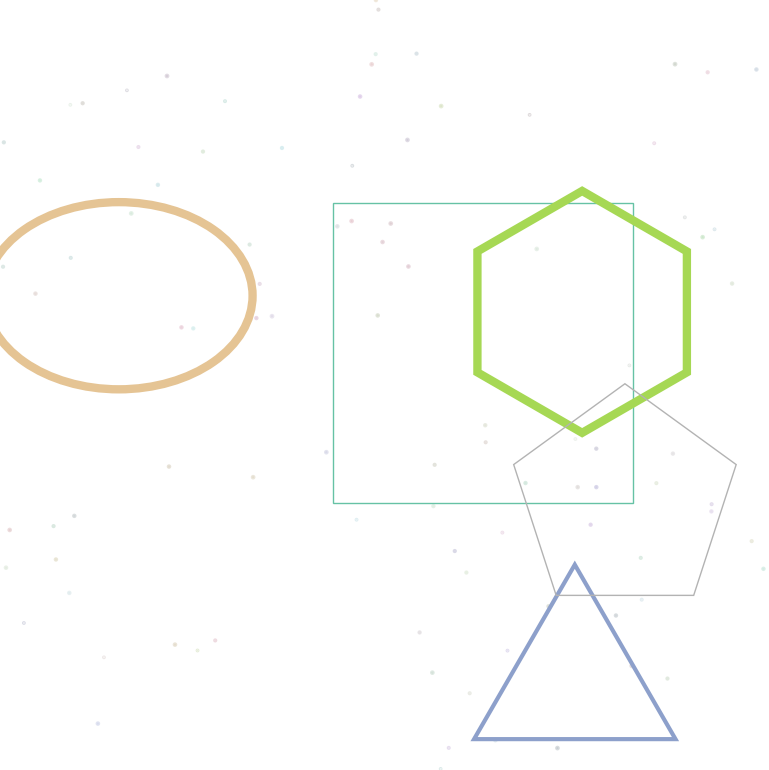[{"shape": "square", "thickness": 0.5, "radius": 0.97, "center": [0.627, 0.542]}, {"shape": "triangle", "thickness": 1.5, "radius": 0.76, "center": [0.746, 0.116]}, {"shape": "hexagon", "thickness": 3, "radius": 0.79, "center": [0.756, 0.595]}, {"shape": "oval", "thickness": 3, "radius": 0.87, "center": [0.154, 0.616]}, {"shape": "pentagon", "thickness": 0.5, "radius": 0.76, "center": [0.812, 0.35]}]